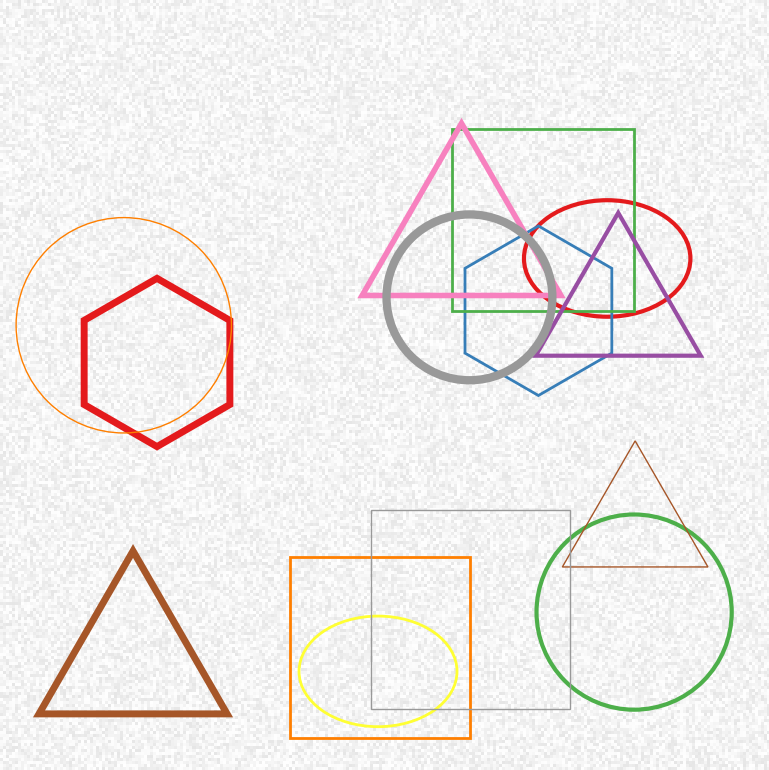[{"shape": "hexagon", "thickness": 2.5, "radius": 0.55, "center": [0.204, 0.529]}, {"shape": "oval", "thickness": 1.5, "radius": 0.54, "center": [0.789, 0.664]}, {"shape": "hexagon", "thickness": 1, "radius": 0.55, "center": [0.699, 0.596]}, {"shape": "square", "thickness": 1, "radius": 0.59, "center": [0.705, 0.715]}, {"shape": "circle", "thickness": 1.5, "radius": 0.63, "center": [0.824, 0.205]}, {"shape": "triangle", "thickness": 1.5, "radius": 0.62, "center": [0.803, 0.6]}, {"shape": "square", "thickness": 1, "radius": 0.59, "center": [0.493, 0.159]}, {"shape": "circle", "thickness": 0.5, "radius": 0.7, "center": [0.161, 0.578]}, {"shape": "oval", "thickness": 1, "radius": 0.51, "center": [0.491, 0.128]}, {"shape": "triangle", "thickness": 2.5, "radius": 0.71, "center": [0.173, 0.143]}, {"shape": "triangle", "thickness": 0.5, "radius": 0.55, "center": [0.825, 0.318]}, {"shape": "triangle", "thickness": 2, "radius": 0.75, "center": [0.599, 0.691]}, {"shape": "square", "thickness": 0.5, "radius": 0.65, "center": [0.611, 0.208]}, {"shape": "circle", "thickness": 3, "radius": 0.54, "center": [0.61, 0.614]}]